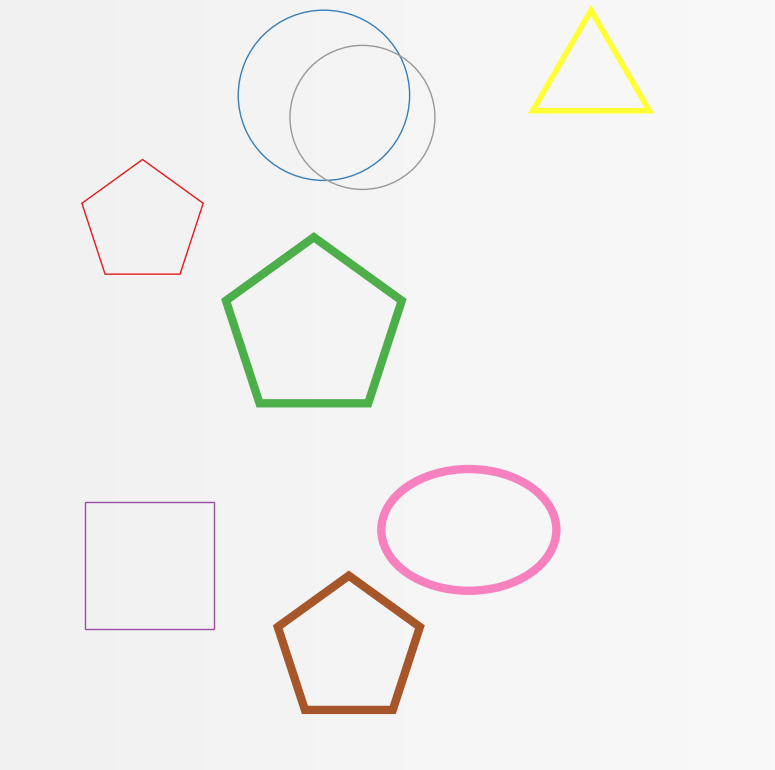[{"shape": "pentagon", "thickness": 0.5, "radius": 0.41, "center": [0.184, 0.711]}, {"shape": "circle", "thickness": 0.5, "radius": 0.55, "center": [0.418, 0.876]}, {"shape": "pentagon", "thickness": 3, "radius": 0.6, "center": [0.405, 0.573]}, {"shape": "square", "thickness": 0.5, "radius": 0.41, "center": [0.193, 0.266]}, {"shape": "triangle", "thickness": 2, "radius": 0.43, "center": [0.763, 0.9]}, {"shape": "pentagon", "thickness": 3, "radius": 0.48, "center": [0.45, 0.156]}, {"shape": "oval", "thickness": 3, "radius": 0.56, "center": [0.605, 0.312]}, {"shape": "circle", "thickness": 0.5, "radius": 0.47, "center": [0.468, 0.848]}]